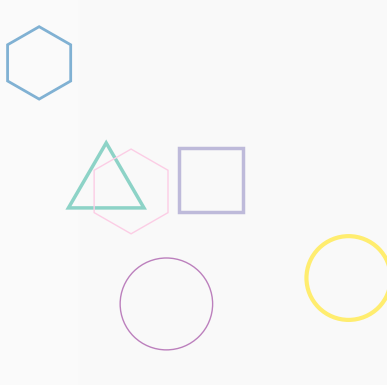[{"shape": "triangle", "thickness": 2.5, "radius": 0.56, "center": [0.274, 0.516]}, {"shape": "square", "thickness": 2.5, "radius": 0.41, "center": [0.544, 0.532]}, {"shape": "hexagon", "thickness": 2, "radius": 0.47, "center": [0.101, 0.837]}, {"shape": "hexagon", "thickness": 1, "radius": 0.55, "center": [0.338, 0.503]}, {"shape": "circle", "thickness": 1, "radius": 0.6, "center": [0.429, 0.211]}, {"shape": "circle", "thickness": 3, "radius": 0.54, "center": [0.9, 0.278]}]